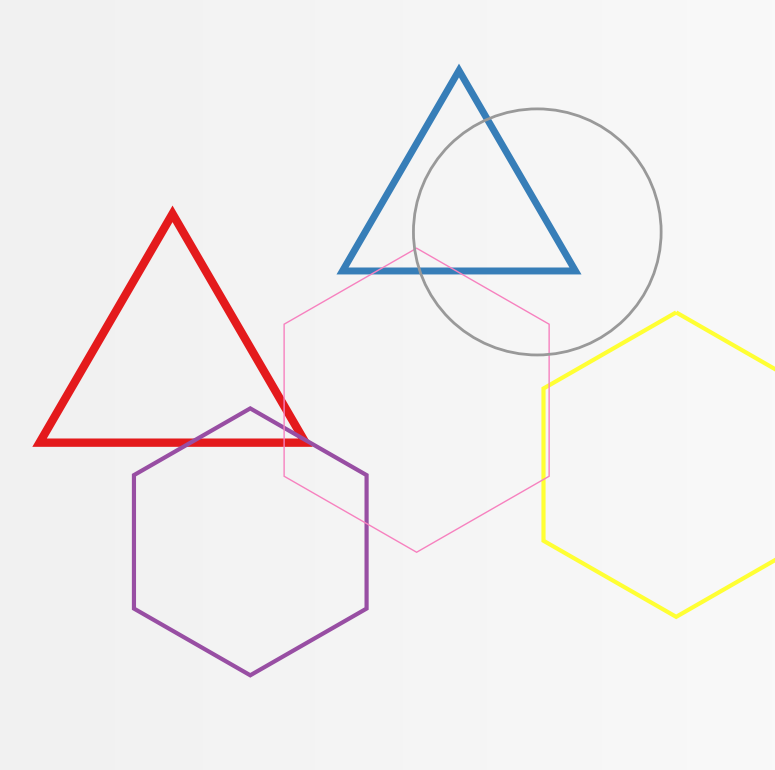[{"shape": "triangle", "thickness": 3, "radius": 0.99, "center": [0.223, 0.524]}, {"shape": "triangle", "thickness": 2.5, "radius": 0.87, "center": [0.592, 0.735]}, {"shape": "hexagon", "thickness": 1.5, "radius": 0.87, "center": [0.323, 0.296]}, {"shape": "hexagon", "thickness": 1.5, "radius": 0.99, "center": [0.872, 0.397]}, {"shape": "hexagon", "thickness": 0.5, "radius": 0.99, "center": [0.538, 0.48]}, {"shape": "circle", "thickness": 1, "radius": 0.8, "center": [0.693, 0.699]}]